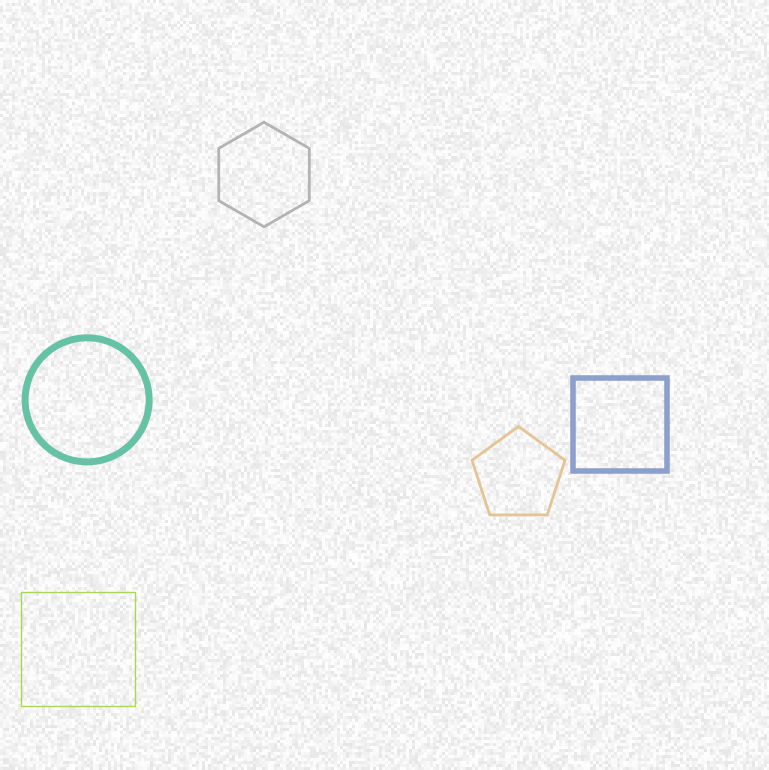[{"shape": "circle", "thickness": 2.5, "radius": 0.4, "center": [0.113, 0.481]}, {"shape": "square", "thickness": 2, "radius": 0.3, "center": [0.805, 0.448]}, {"shape": "square", "thickness": 0.5, "radius": 0.37, "center": [0.102, 0.157]}, {"shape": "pentagon", "thickness": 1, "radius": 0.32, "center": [0.673, 0.383]}, {"shape": "hexagon", "thickness": 1, "radius": 0.34, "center": [0.343, 0.773]}]